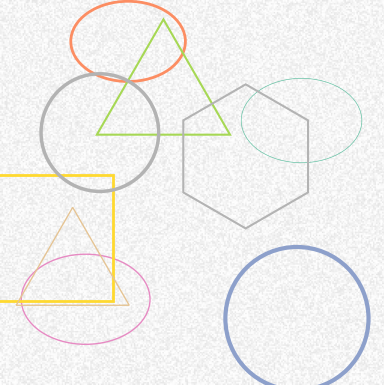[{"shape": "oval", "thickness": 0.5, "radius": 0.78, "center": [0.783, 0.687]}, {"shape": "oval", "thickness": 2, "radius": 0.74, "center": [0.333, 0.892]}, {"shape": "circle", "thickness": 3, "radius": 0.93, "center": [0.771, 0.173]}, {"shape": "oval", "thickness": 1, "radius": 0.84, "center": [0.222, 0.223]}, {"shape": "triangle", "thickness": 1.5, "radius": 1.0, "center": [0.425, 0.75]}, {"shape": "square", "thickness": 2, "radius": 0.82, "center": [0.13, 0.381]}, {"shape": "triangle", "thickness": 1, "radius": 0.85, "center": [0.189, 0.292]}, {"shape": "circle", "thickness": 2.5, "radius": 0.76, "center": [0.259, 0.656]}, {"shape": "hexagon", "thickness": 1.5, "radius": 0.94, "center": [0.638, 0.594]}]